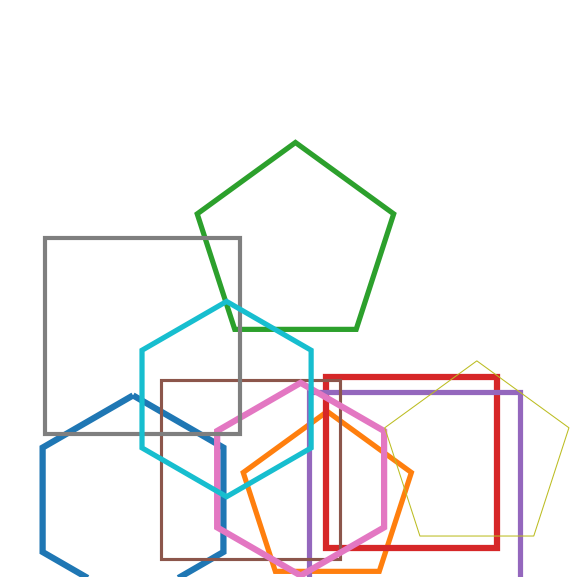[{"shape": "hexagon", "thickness": 3, "radius": 0.9, "center": [0.23, 0.134]}, {"shape": "pentagon", "thickness": 2.5, "radius": 0.77, "center": [0.567, 0.134]}, {"shape": "pentagon", "thickness": 2.5, "radius": 0.89, "center": [0.512, 0.574]}, {"shape": "square", "thickness": 3, "radius": 0.74, "center": [0.713, 0.198]}, {"shape": "square", "thickness": 2.5, "radius": 0.91, "center": [0.717, 0.138]}, {"shape": "square", "thickness": 1.5, "radius": 0.78, "center": [0.433, 0.186]}, {"shape": "hexagon", "thickness": 3, "radius": 0.83, "center": [0.521, 0.169]}, {"shape": "square", "thickness": 2, "radius": 0.85, "center": [0.247, 0.417]}, {"shape": "pentagon", "thickness": 0.5, "radius": 0.84, "center": [0.826, 0.207]}, {"shape": "hexagon", "thickness": 2.5, "radius": 0.85, "center": [0.392, 0.308]}]